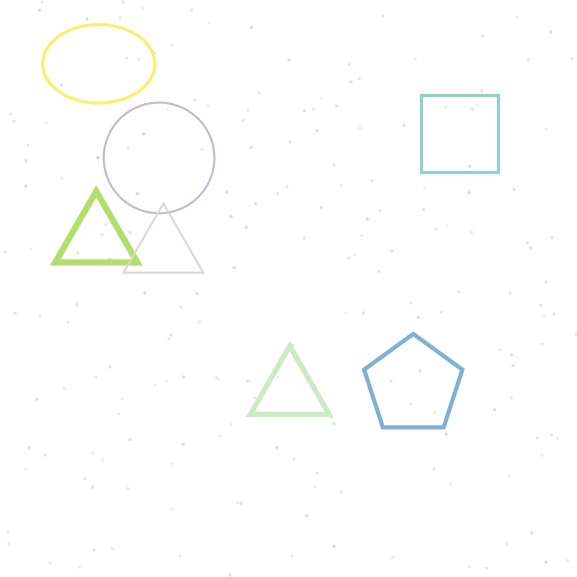[{"shape": "square", "thickness": 1.5, "radius": 0.33, "center": [0.795, 0.768]}, {"shape": "circle", "thickness": 1, "radius": 0.48, "center": [0.275, 0.726]}, {"shape": "pentagon", "thickness": 2, "radius": 0.45, "center": [0.716, 0.331]}, {"shape": "triangle", "thickness": 3, "radius": 0.41, "center": [0.167, 0.586]}, {"shape": "triangle", "thickness": 1, "radius": 0.4, "center": [0.283, 0.567]}, {"shape": "triangle", "thickness": 2.5, "radius": 0.39, "center": [0.502, 0.321]}, {"shape": "oval", "thickness": 1.5, "radius": 0.49, "center": [0.171, 0.889]}]